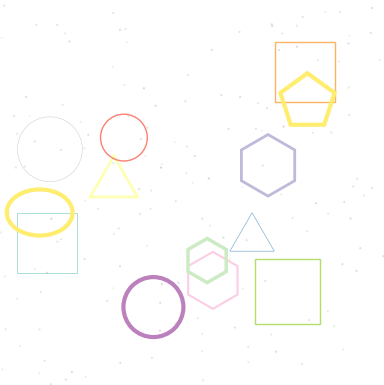[{"shape": "square", "thickness": 0.5, "radius": 0.39, "center": [0.122, 0.369]}, {"shape": "triangle", "thickness": 2, "radius": 0.35, "center": [0.296, 0.524]}, {"shape": "hexagon", "thickness": 2, "radius": 0.4, "center": [0.696, 0.571]}, {"shape": "circle", "thickness": 1, "radius": 0.3, "center": [0.322, 0.643]}, {"shape": "triangle", "thickness": 0.5, "radius": 0.33, "center": [0.655, 0.381]}, {"shape": "square", "thickness": 1, "radius": 0.39, "center": [0.793, 0.813]}, {"shape": "square", "thickness": 1, "radius": 0.42, "center": [0.746, 0.243]}, {"shape": "hexagon", "thickness": 1.5, "radius": 0.37, "center": [0.553, 0.272]}, {"shape": "circle", "thickness": 0.5, "radius": 0.42, "center": [0.13, 0.612]}, {"shape": "circle", "thickness": 3, "radius": 0.39, "center": [0.398, 0.202]}, {"shape": "hexagon", "thickness": 2.5, "radius": 0.29, "center": [0.538, 0.323]}, {"shape": "pentagon", "thickness": 3, "radius": 0.37, "center": [0.799, 0.736]}, {"shape": "oval", "thickness": 3, "radius": 0.43, "center": [0.103, 0.448]}]